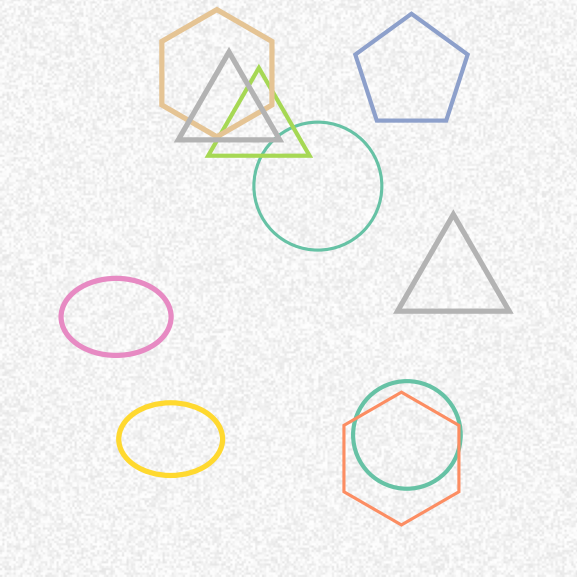[{"shape": "circle", "thickness": 1.5, "radius": 0.55, "center": [0.55, 0.677]}, {"shape": "circle", "thickness": 2, "radius": 0.47, "center": [0.705, 0.246]}, {"shape": "hexagon", "thickness": 1.5, "radius": 0.57, "center": [0.695, 0.205]}, {"shape": "pentagon", "thickness": 2, "radius": 0.51, "center": [0.713, 0.873]}, {"shape": "oval", "thickness": 2.5, "radius": 0.48, "center": [0.201, 0.45]}, {"shape": "triangle", "thickness": 2, "radius": 0.51, "center": [0.448, 0.78]}, {"shape": "oval", "thickness": 2.5, "radius": 0.45, "center": [0.296, 0.239]}, {"shape": "hexagon", "thickness": 2.5, "radius": 0.55, "center": [0.376, 0.872]}, {"shape": "triangle", "thickness": 2.5, "radius": 0.51, "center": [0.397, 0.808]}, {"shape": "triangle", "thickness": 2.5, "radius": 0.56, "center": [0.785, 0.516]}]